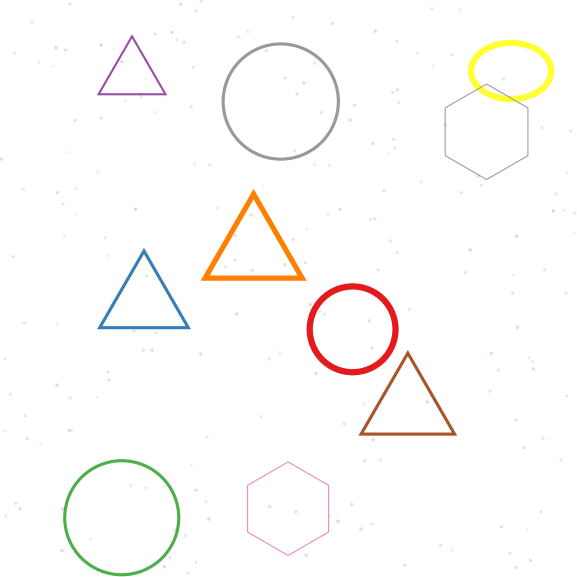[{"shape": "circle", "thickness": 3, "radius": 0.37, "center": [0.611, 0.429]}, {"shape": "triangle", "thickness": 1.5, "radius": 0.44, "center": [0.249, 0.476]}, {"shape": "circle", "thickness": 1.5, "radius": 0.49, "center": [0.211, 0.103]}, {"shape": "triangle", "thickness": 1, "radius": 0.33, "center": [0.229, 0.869]}, {"shape": "triangle", "thickness": 2.5, "radius": 0.49, "center": [0.439, 0.566]}, {"shape": "oval", "thickness": 3, "radius": 0.35, "center": [0.885, 0.876]}, {"shape": "triangle", "thickness": 1.5, "radius": 0.47, "center": [0.706, 0.294]}, {"shape": "hexagon", "thickness": 0.5, "radius": 0.4, "center": [0.499, 0.118]}, {"shape": "circle", "thickness": 1.5, "radius": 0.5, "center": [0.486, 0.823]}, {"shape": "hexagon", "thickness": 0.5, "radius": 0.41, "center": [0.843, 0.771]}]